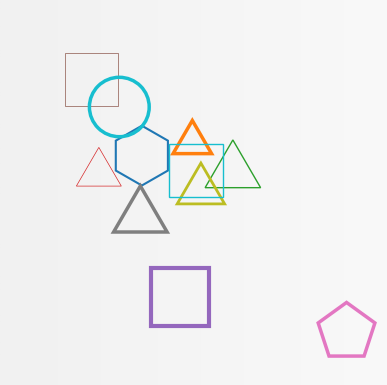[{"shape": "hexagon", "thickness": 1.5, "radius": 0.39, "center": [0.366, 0.596]}, {"shape": "triangle", "thickness": 2.5, "radius": 0.29, "center": [0.496, 0.63]}, {"shape": "triangle", "thickness": 1, "radius": 0.41, "center": [0.601, 0.554]}, {"shape": "triangle", "thickness": 0.5, "radius": 0.34, "center": [0.255, 0.55]}, {"shape": "square", "thickness": 3, "radius": 0.37, "center": [0.464, 0.228]}, {"shape": "square", "thickness": 0.5, "radius": 0.35, "center": [0.236, 0.793]}, {"shape": "pentagon", "thickness": 2.5, "radius": 0.38, "center": [0.894, 0.137]}, {"shape": "triangle", "thickness": 2.5, "radius": 0.4, "center": [0.362, 0.437]}, {"shape": "triangle", "thickness": 2, "radius": 0.35, "center": [0.518, 0.506]}, {"shape": "square", "thickness": 1, "radius": 0.35, "center": [0.505, 0.557]}, {"shape": "circle", "thickness": 2.5, "radius": 0.39, "center": [0.308, 0.722]}]